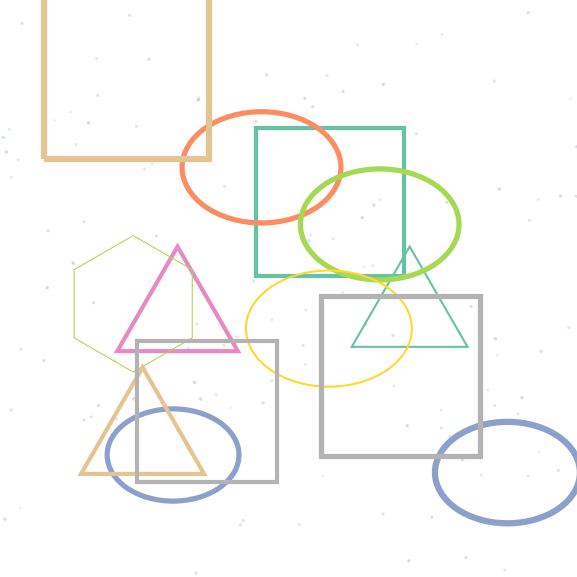[{"shape": "square", "thickness": 2, "radius": 0.64, "center": [0.571, 0.65]}, {"shape": "triangle", "thickness": 1, "radius": 0.58, "center": [0.709, 0.456]}, {"shape": "oval", "thickness": 2.5, "radius": 0.69, "center": [0.453, 0.709]}, {"shape": "oval", "thickness": 3, "radius": 0.63, "center": [0.879, 0.181]}, {"shape": "oval", "thickness": 2.5, "radius": 0.57, "center": [0.3, 0.211]}, {"shape": "triangle", "thickness": 2, "radius": 0.6, "center": [0.307, 0.451]}, {"shape": "hexagon", "thickness": 0.5, "radius": 0.59, "center": [0.231, 0.473]}, {"shape": "oval", "thickness": 2.5, "radius": 0.69, "center": [0.658, 0.611]}, {"shape": "oval", "thickness": 1, "radius": 0.72, "center": [0.569, 0.43]}, {"shape": "square", "thickness": 3, "radius": 0.71, "center": [0.219, 0.866]}, {"shape": "triangle", "thickness": 2, "radius": 0.62, "center": [0.247, 0.24]}, {"shape": "square", "thickness": 2, "radius": 0.61, "center": [0.359, 0.287]}, {"shape": "square", "thickness": 2.5, "radius": 0.69, "center": [0.694, 0.348]}]